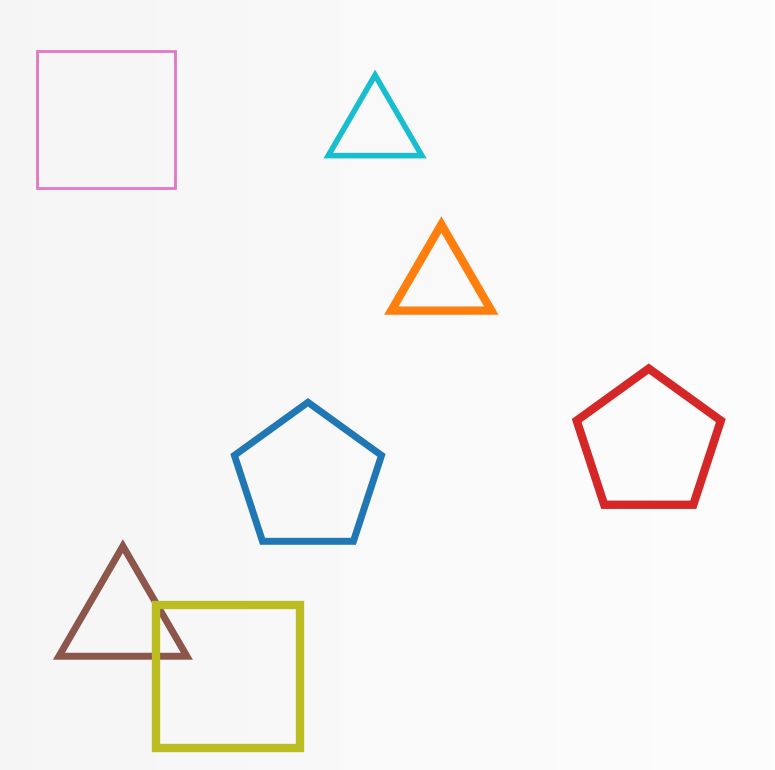[{"shape": "pentagon", "thickness": 2.5, "radius": 0.5, "center": [0.397, 0.378]}, {"shape": "triangle", "thickness": 3, "radius": 0.37, "center": [0.569, 0.634]}, {"shape": "pentagon", "thickness": 3, "radius": 0.49, "center": [0.837, 0.424]}, {"shape": "triangle", "thickness": 2.5, "radius": 0.48, "center": [0.159, 0.195]}, {"shape": "square", "thickness": 1, "radius": 0.44, "center": [0.136, 0.845]}, {"shape": "square", "thickness": 3, "radius": 0.46, "center": [0.295, 0.121]}, {"shape": "triangle", "thickness": 2, "radius": 0.35, "center": [0.484, 0.833]}]